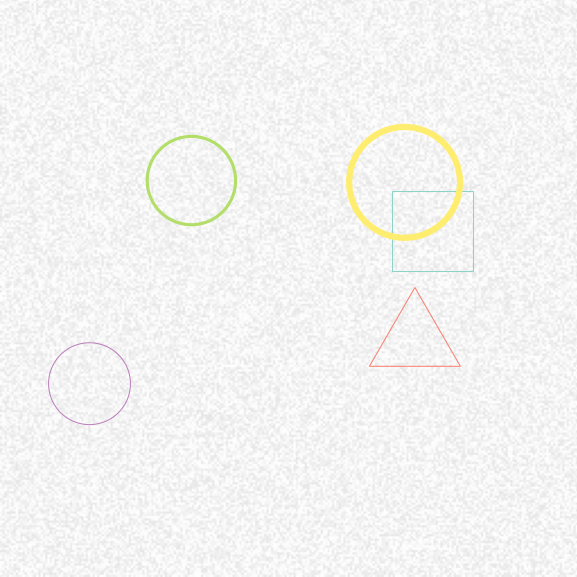[{"shape": "square", "thickness": 0.5, "radius": 0.35, "center": [0.749, 0.599]}, {"shape": "triangle", "thickness": 0.5, "radius": 0.45, "center": [0.718, 0.41]}, {"shape": "circle", "thickness": 1.5, "radius": 0.38, "center": [0.331, 0.686]}, {"shape": "circle", "thickness": 0.5, "radius": 0.35, "center": [0.155, 0.335]}, {"shape": "circle", "thickness": 3, "radius": 0.48, "center": [0.701, 0.683]}]